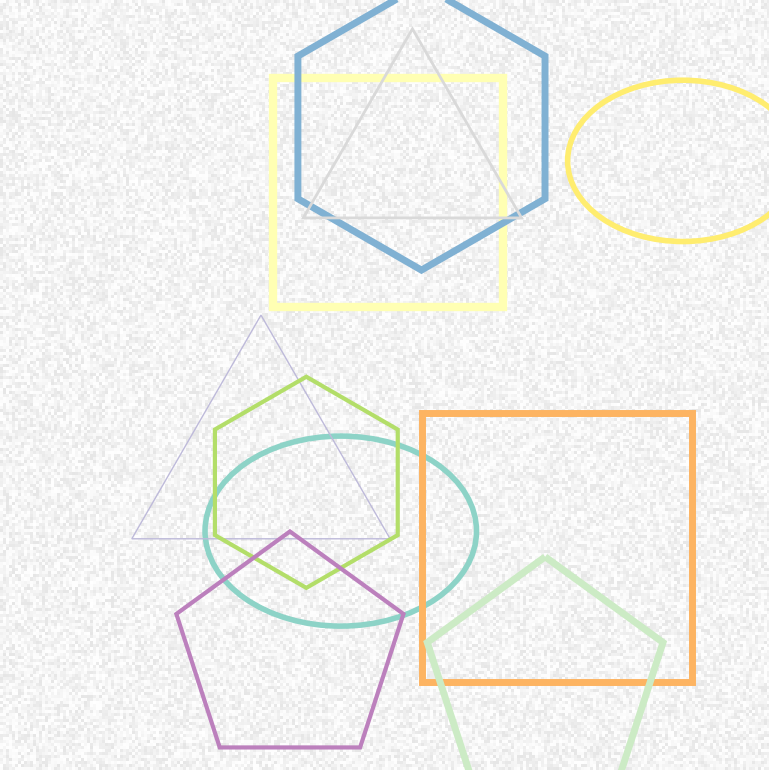[{"shape": "oval", "thickness": 2, "radius": 0.88, "center": [0.443, 0.31]}, {"shape": "square", "thickness": 3, "radius": 0.75, "center": [0.504, 0.75]}, {"shape": "triangle", "thickness": 0.5, "radius": 0.97, "center": [0.339, 0.397]}, {"shape": "hexagon", "thickness": 2.5, "radius": 0.93, "center": [0.547, 0.835]}, {"shape": "square", "thickness": 2.5, "radius": 0.87, "center": [0.724, 0.289]}, {"shape": "hexagon", "thickness": 1.5, "radius": 0.69, "center": [0.398, 0.374]}, {"shape": "triangle", "thickness": 1, "radius": 0.82, "center": [0.536, 0.799]}, {"shape": "pentagon", "thickness": 1.5, "radius": 0.78, "center": [0.377, 0.155]}, {"shape": "pentagon", "thickness": 2.5, "radius": 0.8, "center": [0.708, 0.116]}, {"shape": "oval", "thickness": 2, "radius": 0.75, "center": [0.887, 0.791]}]